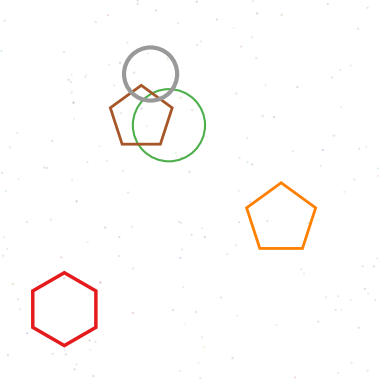[{"shape": "hexagon", "thickness": 2.5, "radius": 0.47, "center": [0.167, 0.197]}, {"shape": "circle", "thickness": 1.5, "radius": 0.47, "center": [0.439, 0.675]}, {"shape": "pentagon", "thickness": 2, "radius": 0.47, "center": [0.73, 0.431]}, {"shape": "pentagon", "thickness": 2, "radius": 0.42, "center": [0.367, 0.694]}, {"shape": "circle", "thickness": 3, "radius": 0.34, "center": [0.391, 0.808]}]